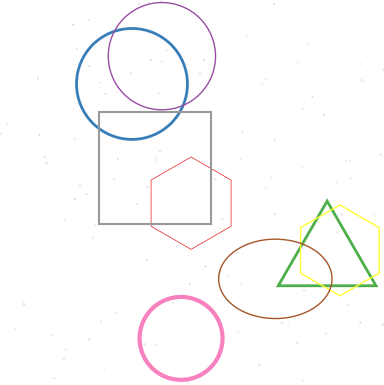[{"shape": "hexagon", "thickness": 0.5, "radius": 0.6, "center": [0.496, 0.472]}, {"shape": "circle", "thickness": 2, "radius": 0.72, "center": [0.343, 0.782]}, {"shape": "triangle", "thickness": 2, "radius": 0.73, "center": [0.85, 0.331]}, {"shape": "circle", "thickness": 1, "radius": 0.7, "center": [0.421, 0.854]}, {"shape": "hexagon", "thickness": 1, "radius": 0.59, "center": [0.883, 0.35]}, {"shape": "oval", "thickness": 1, "radius": 0.74, "center": [0.715, 0.276]}, {"shape": "circle", "thickness": 3, "radius": 0.54, "center": [0.47, 0.121]}, {"shape": "square", "thickness": 1.5, "radius": 0.73, "center": [0.402, 0.563]}]